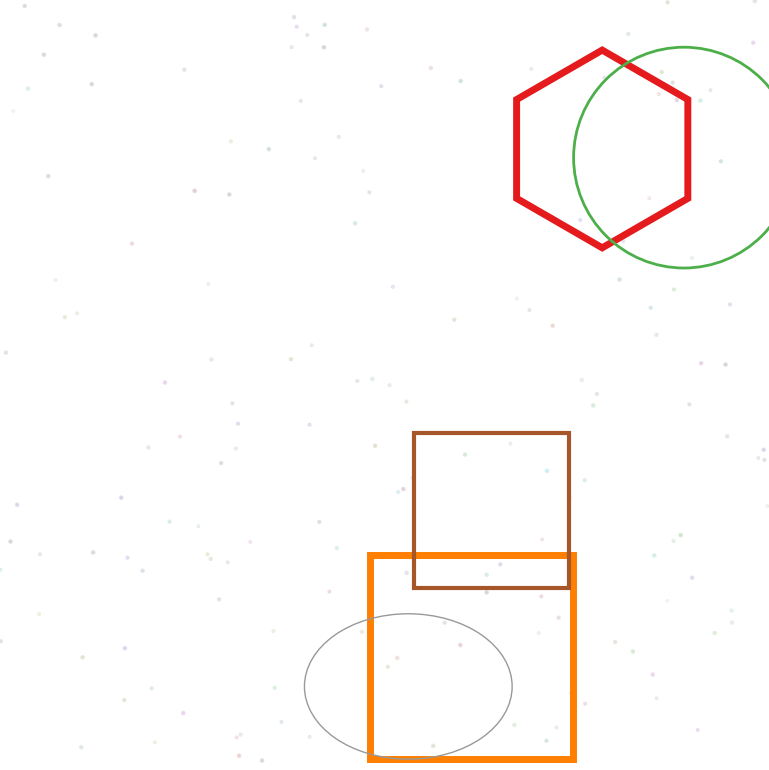[{"shape": "hexagon", "thickness": 2.5, "radius": 0.64, "center": [0.782, 0.807]}, {"shape": "circle", "thickness": 1, "radius": 0.72, "center": [0.888, 0.795]}, {"shape": "square", "thickness": 2.5, "radius": 0.66, "center": [0.612, 0.147]}, {"shape": "square", "thickness": 1.5, "radius": 0.5, "center": [0.638, 0.337]}, {"shape": "oval", "thickness": 0.5, "radius": 0.67, "center": [0.53, 0.108]}]